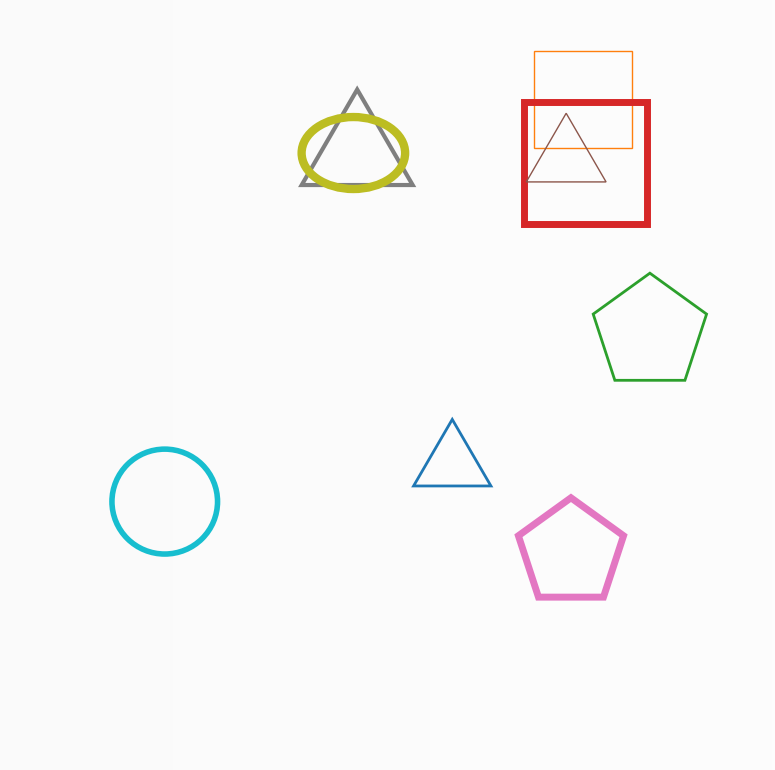[{"shape": "triangle", "thickness": 1, "radius": 0.29, "center": [0.584, 0.398]}, {"shape": "square", "thickness": 0.5, "radius": 0.32, "center": [0.752, 0.871]}, {"shape": "pentagon", "thickness": 1, "radius": 0.38, "center": [0.839, 0.568]}, {"shape": "square", "thickness": 2.5, "radius": 0.4, "center": [0.755, 0.789]}, {"shape": "triangle", "thickness": 0.5, "radius": 0.3, "center": [0.731, 0.793]}, {"shape": "pentagon", "thickness": 2.5, "radius": 0.36, "center": [0.737, 0.282]}, {"shape": "triangle", "thickness": 1.5, "radius": 0.41, "center": [0.461, 0.801]}, {"shape": "oval", "thickness": 3, "radius": 0.33, "center": [0.456, 0.801]}, {"shape": "circle", "thickness": 2, "radius": 0.34, "center": [0.213, 0.349]}]